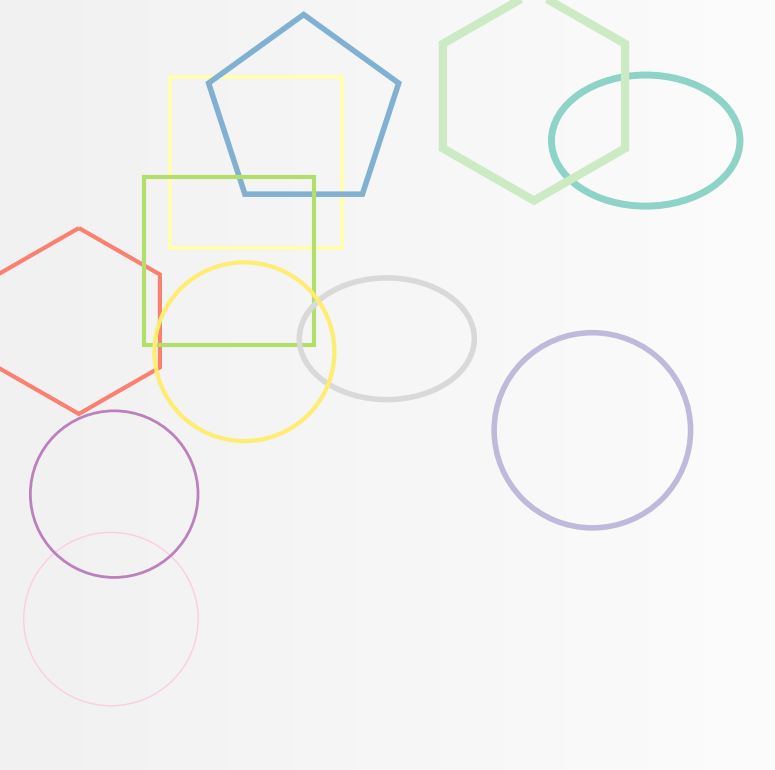[{"shape": "oval", "thickness": 2.5, "radius": 0.61, "center": [0.833, 0.817]}, {"shape": "square", "thickness": 1.5, "radius": 0.56, "center": [0.33, 0.789]}, {"shape": "circle", "thickness": 2, "radius": 0.63, "center": [0.764, 0.441]}, {"shape": "hexagon", "thickness": 1.5, "radius": 0.6, "center": [0.102, 0.583]}, {"shape": "pentagon", "thickness": 2, "radius": 0.64, "center": [0.392, 0.852]}, {"shape": "square", "thickness": 1.5, "radius": 0.55, "center": [0.295, 0.661]}, {"shape": "circle", "thickness": 0.5, "radius": 0.56, "center": [0.143, 0.196]}, {"shape": "oval", "thickness": 2, "radius": 0.56, "center": [0.499, 0.56]}, {"shape": "circle", "thickness": 1, "radius": 0.54, "center": [0.147, 0.358]}, {"shape": "hexagon", "thickness": 3, "radius": 0.68, "center": [0.689, 0.875]}, {"shape": "circle", "thickness": 1.5, "radius": 0.58, "center": [0.315, 0.543]}]